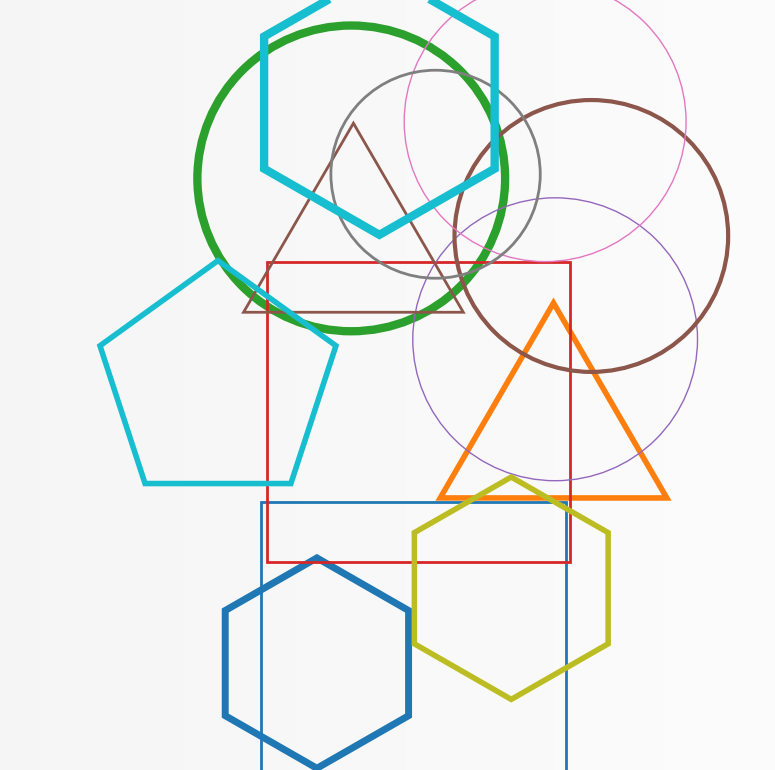[{"shape": "square", "thickness": 1, "radius": 0.98, "center": [0.533, 0.152]}, {"shape": "hexagon", "thickness": 2.5, "radius": 0.68, "center": [0.409, 0.139]}, {"shape": "triangle", "thickness": 2, "radius": 0.84, "center": [0.714, 0.438]}, {"shape": "circle", "thickness": 3, "radius": 0.99, "center": [0.453, 0.768]}, {"shape": "square", "thickness": 1, "radius": 0.98, "center": [0.54, 0.465]}, {"shape": "circle", "thickness": 0.5, "radius": 0.92, "center": [0.716, 0.559]}, {"shape": "triangle", "thickness": 1, "radius": 0.82, "center": [0.456, 0.676]}, {"shape": "circle", "thickness": 1.5, "radius": 0.88, "center": [0.763, 0.694]}, {"shape": "circle", "thickness": 0.5, "radius": 0.91, "center": [0.703, 0.842]}, {"shape": "circle", "thickness": 1, "radius": 0.68, "center": [0.562, 0.774]}, {"shape": "hexagon", "thickness": 2, "radius": 0.72, "center": [0.66, 0.236]}, {"shape": "hexagon", "thickness": 3, "radius": 0.86, "center": [0.49, 0.867]}, {"shape": "pentagon", "thickness": 2, "radius": 0.8, "center": [0.281, 0.502]}]